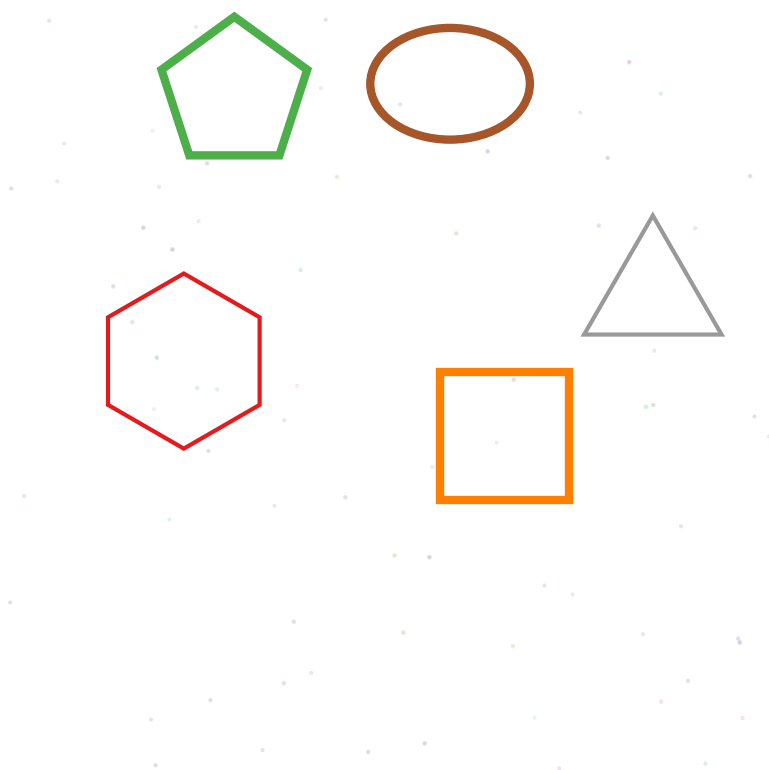[{"shape": "hexagon", "thickness": 1.5, "radius": 0.57, "center": [0.239, 0.531]}, {"shape": "pentagon", "thickness": 3, "radius": 0.5, "center": [0.304, 0.879]}, {"shape": "square", "thickness": 3, "radius": 0.42, "center": [0.655, 0.434]}, {"shape": "oval", "thickness": 3, "radius": 0.52, "center": [0.585, 0.891]}, {"shape": "triangle", "thickness": 1.5, "radius": 0.52, "center": [0.848, 0.617]}]